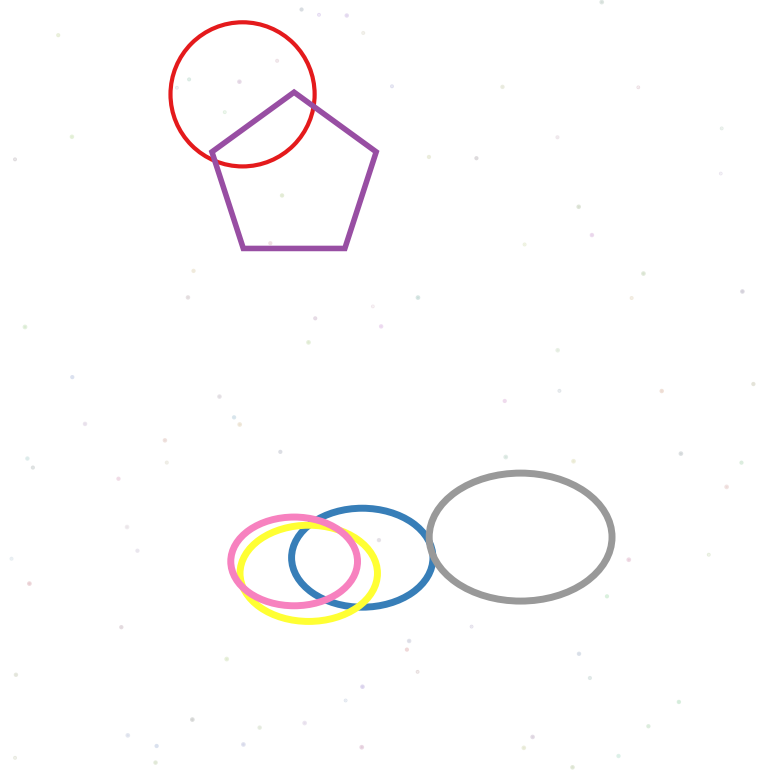[{"shape": "circle", "thickness": 1.5, "radius": 0.47, "center": [0.315, 0.877]}, {"shape": "oval", "thickness": 2.5, "radius": 0.46, "center": [0.47, 0.276]}, {"shape": "pentagon", "thickness": 2, "radius": 0.56, "center": [0.382, 0.768]}, {"shape": "oval", "thickness": 2.5, "radius": 0.45, "center": [0.401, 0.255]}, {"shape": "oval", "thickness": 2.5, "radius": 0.41, "center": [0.382, 0.271]}, {"shape": "oval", "thickness": 2.5, "radius": 0.59, "center": [0.676, 0.302]}]